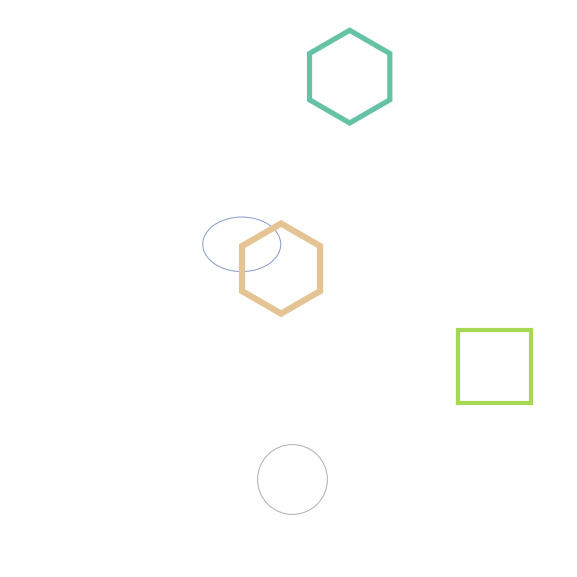[{"shape": "hexagon", "thickness": 2.5, "radius": 0.4, "center": [0.606, 0.866]}, {"shape": "oval", "thickness": 0.5, "radius": 0.34, "center": [0.419, 0.576]}, {"shape": "square", "thickness": 2, "radius": 0.32, "center": [0.857, 0.365]}, {"shape": "hexagon", "thickness": 3, "radius": 0.39, "center": [0.487, 0.534]}, {"shape": "circle", "thickness": 0.5, "radius": 0.3, "center": [0.506, 0.169]}]